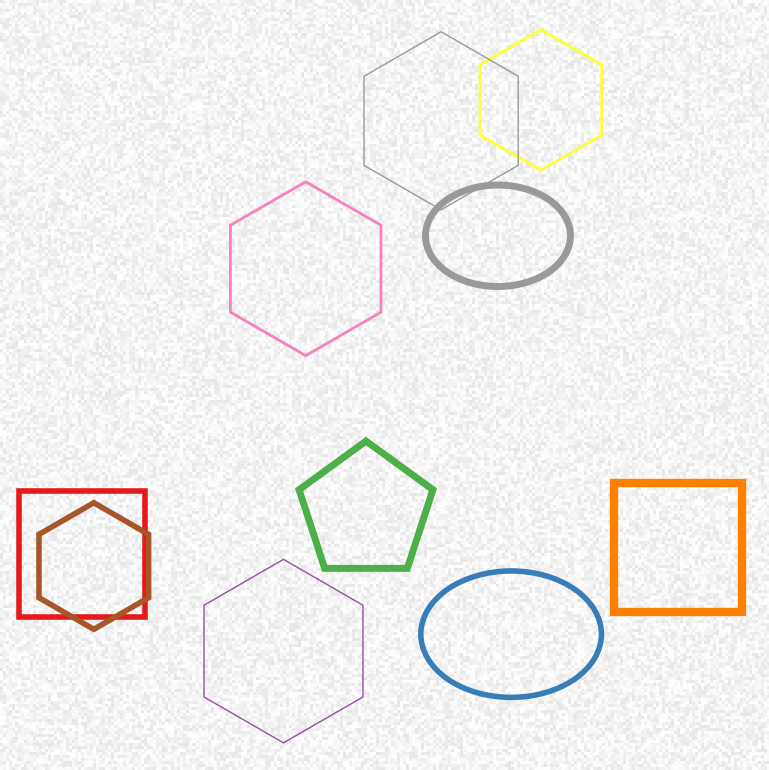[{"shape": "square", "thickness": 2, "radius": 0.41, "center": [0.107, 0.28]}, {"shape": "oval", "thickness": 2, "radius": 0.59, "center": [0.664, 0.176]}, {"shape": "pentagon", "thickness": 2.5, "radius": 0.46, "center": [0.475, 0.336]}, {"shape": "hexagon", "thickness": 0.5, "radius": 0.6, "center": [0.368, 0.154]}, {"shape": "square", "thickness": 3, "radius": 0.42, "center": [0.881, 0.289]}, {"shape": "hexagon", "thickness": 1, "radius": 0.46, "center": [0.703, 0.87]}, {"shape": "hexagon", "thickness": 2, "radius": 0.41, "center": [0.122, 0.265]}, {"shape": "hexagon", "thickness": 1, "radius": 0.56, "center": [0.397, 0.651]}, {"shape": "hexagon", "thickness": 0.5, "radius": 0.58, "center": [0.573, 0.843]}, {"shape": "oval", "thickness": 2.5, "radius": 0.47, "center": [0.647, 0.694]}]